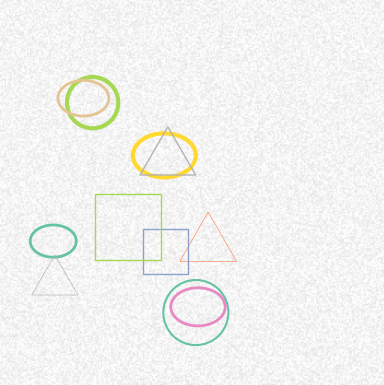[{"shape": "oval", "thickness": 2, "radius": 0.3, "center": [0.138, 0.374]}, {"shape": "circle", "thickness": 1.5, "radius": 0.42, "center": [0.509, 0.188]}, {"shape": "triangle", "thickness": 0.5, "radius": 0.43, "center": [0.541, 0.364]}, {"shape": "square", "thickness": 1, "radius": 0.29, "center": [0.43, 0.346]}, {"shape": "oval", "thickness": 2, "radius": 0.35, "center": [0.514, 0.203]}, {"shape": "circle", "thickness": 3, "radius": 0.33, "center": [0.241, 0.733]}, {"shape": "square", "thickness": 1, "radius": 0.43, "center": [0.333, 0.41]}, {"shape": "oval", "thickness": 3, "radius": 0.41, "center": [0.427, 0.596]}, {"shape": "oval", "thickness": 2, "radius": 0.33, "center": [0.217, 0.745]}, {"shape": "triangle", "thickness": 1, "radius": 0.42, "center": [0.436, 0.587]}, {"shape": "triangle", "thickness": 0.5, "radius": 0.35, "center": [0.142, 0.268]}]